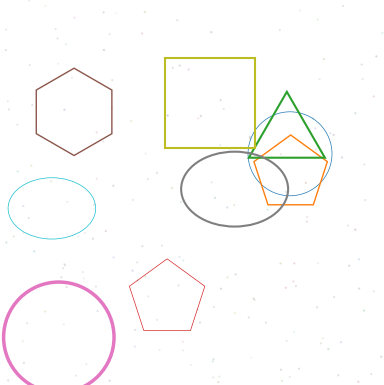[{"shape": "circle", "thickness": 0.5, "radius": 0.55, "center": [0.753, 0.601]}, {"shape": "pentagon", "thickness": 1, "radius": 0.5, "center": [0.755, 0.549]}, {"shape": "triangle", "thickness": 1.5, "radius": 0.57, "center": [0.745, 0.647]}, {"shape": "pentagon", "thickness": 0.5, "radius": 0.52, "center": [0.434, 0.225]}, {"shape": "hexagon", "thickness": 1, "radius": 0.57, "center": [0.192, 0.709]}, {"shape": "circle", "thickness": 2.5, "radius": 0.72, "center": [0.153, 0.124]}, {"shape": "oval", "thickness": 1.5, "radius": 0.69, "center": [0.609, 0.509]}, {"shape": "square", "thickness": 1.5, "radius": 0.58, "center": [0.546, 0.733]}, {"shape": "oval", "thickness": 0.5, "radius": 0.57, "center": [0.135, 0.459]}]